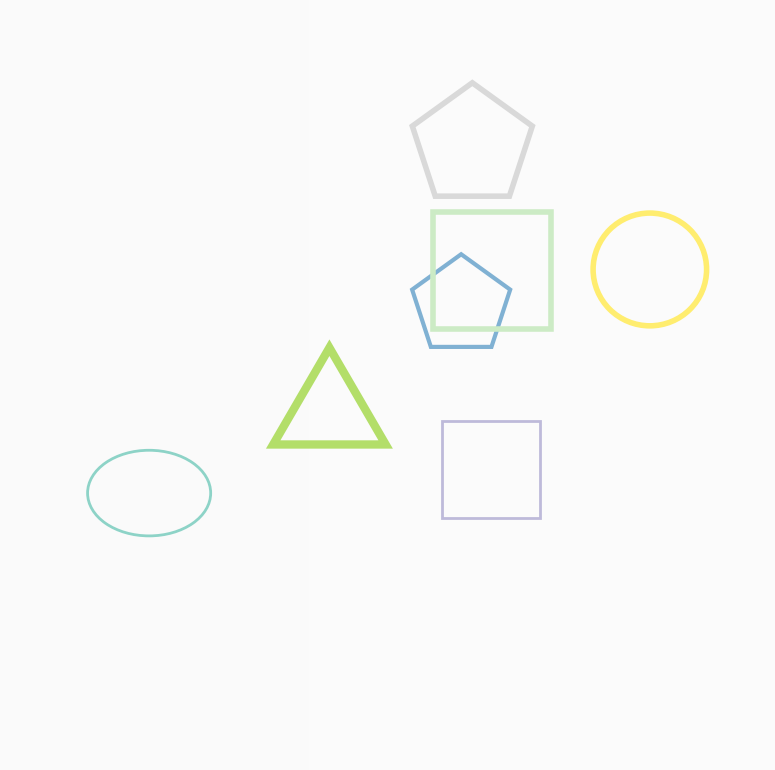[{"shape": "oval", "thickness": 1, "radius": 0.4, "center": [0.192, 0.36]}, {"shape": "square", "thickness": 1, "radius": 0.31, "center": [0.633, 0.39]}, {"shape": "pentagon", "thickness": 1.5, "radius": 0.33, "center": [0.595, 0.603]}, {"shape": "triangle", "thickness": 3, "radius": 0.42, "center": [0.425, 0.465]}, {"shape": "pentagon", "thickness": 2, "radius": 0.41, "center": [0.609, 0.811]}, {"shape": "square", "thickness": 2, "radius": 0.38, "center": [0.635, 0.648]}, {"shape": "circle", "thickness": 2, "radius": 0.37, "center": [0.839, 0.65]}]